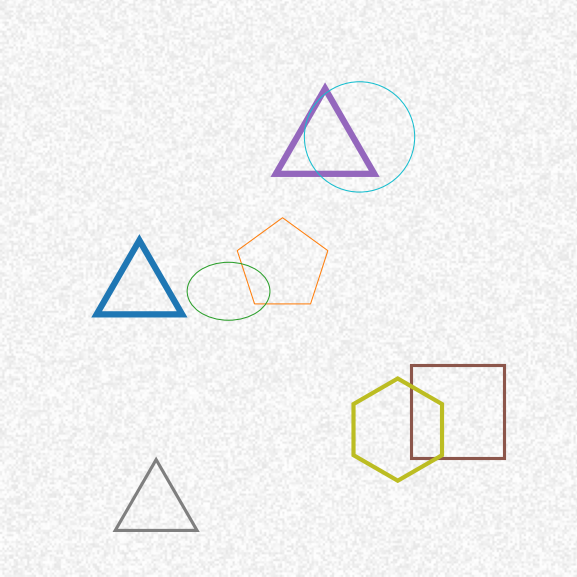[{"shape": "triangle", "thickness": 3, "radius": 0.43, "center": [0.241, 0.498]}, {"shape": "pentagon", "thickness": 0.5, "radius": 0.41, "center": [0.489, 0.54]}, {"shape": "oval", "thickness": 0.5, "radius": 0.36, "center": [0.396, 0.495]}, {"shape": "triangle", "thickness": 3, "radius": 0.49, "center": [0.563, 0.747]}, {"shape": "square", "thickness": 1.5, "radius": 0.4, "center": [0.792, 0.287]}, {"shape": "triangle", "thickness": 1.5, "radius": 0.41, "center": [0.27, 0.122]}, {"shape": "hexagon", "thickness": 2, "radius": 0.44, "center": [0.689, 0.255]}, {"shape": "circle", "thickness": 0.5, "radius": 0.48, "center": [0.623, 0.762]}]